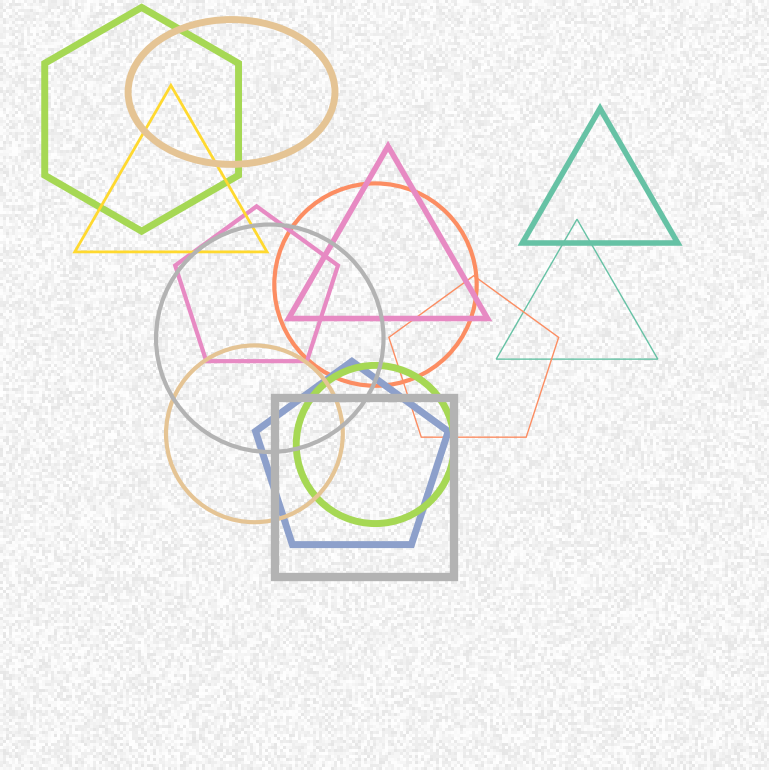[{"shape": "triangle", "thickness": 2, "radius": 0.58, "center": [0.779, 0.743]}, {"shape": "triangle", "thickness": 0.5, "radius": 0.61, "center": [0.749, 0.594]}, {"shape": "circle", "thickness": 1.5, "radius": 0.66, "center": [0.488, 0.63]}, {"shape": "pentagon", "thickness": 0.5, "radius": 0.58, "center": [0.615, 0.526]}, {"shape": "pentagon", "thickness": 2.5, "radius": 0.66, "center": [0.457, 0.399]}, {"shape": "triangle", "thickness": 2, "radius": 0.75, "center": [0.504, 0.661]}, {"shape": "pentagon", "thickness": 1.5, "radius": 0.56, "center": [0.333, 0.621]}, {"shape": "circle", "thickness": 2.5, "radius": 0.51, "center": [0.487, 0.423]}, {"shape": "hexagon", "thickness": 2.5, "radius": 0.73, "center": [0.184, 0.845]}, {"shape": "triangle", "thickness": 1, "radius": 0.72, "center": [0.222, 0.745]}, {"shape": "oval", "thickness": 2.5, "radius": 0.67, "center": [0.301, 0.881]}, {"shape": "circle", "thickness": 1.5, "radius": 0.57, "center": [0.33, 0.437]}, {"shape": "square", "thickness": 3, "radius": 0.58, "center": [0.473, 0.367]}, {"shape": "circle", "thickness": 1.5, "radius": 0.74, "center": [0.35, 0.561]}]